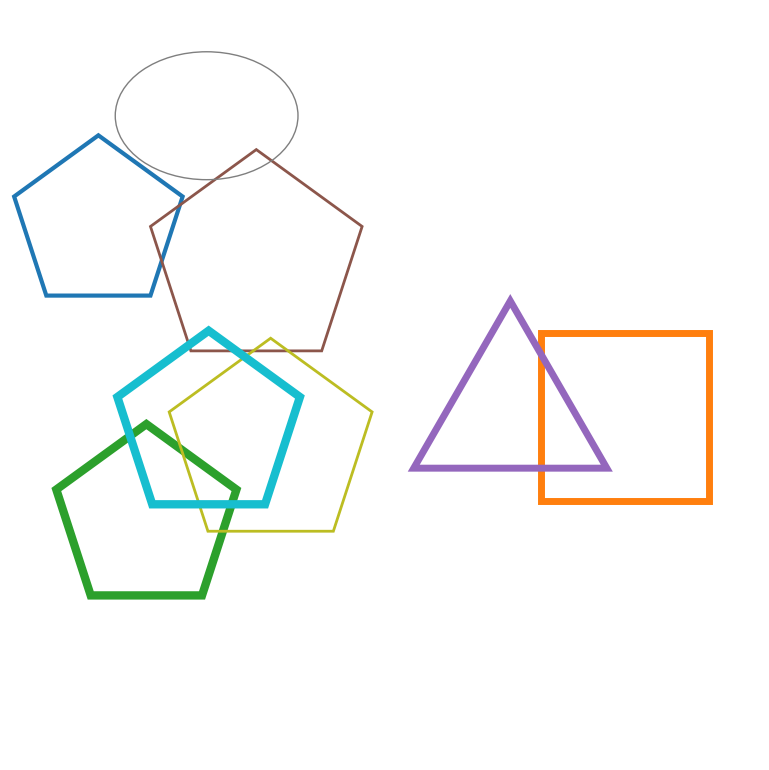[{"shape": "pentagon", "thickness": 1.5, "radius": 0.58, "center": [0.128, 0.709]}, {"shape": "square", "thickness": 2.5, "radius": 0.54, "center": [0.812, 0.459]}, {"shape": "pentagon", "thickness": 3, "radius": 0.61, "center": [0.19, 0.326]}, {"shape": "triangle", "thickness": 2.5, "radius": 0.72, "center": [0.663, 0.464]}, {"shape": "pentagon", "thickness": 1, "radius": 0.72, "center": [0.333, 0.661]}, {"shape": "oval", "thickness": 0.5, "radius": 0.59, "center": [0.268, 0.85]}, {"shape": "pentagon", "thickness": 1, "radius": 0.69, "center": [0.351, 0.422]}, {"shape": "pentagon", "thickness": 3, "radius": 0.62, "center": [0.271, 0.446]}]